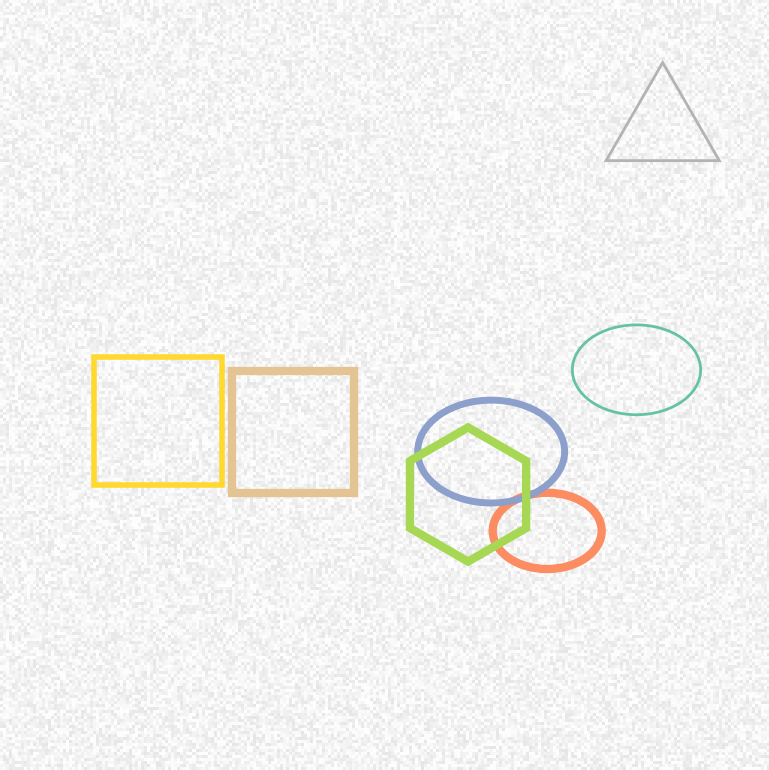[{"shape": "oval", "thickness": 1, "radius": 0.42, "center": [0.827, 0.52]}, {"shape": "oval", "thickness": 3, "radius": 0.35, "center": [0.711, 0.311]}, {"shape": "oval", "thickness": 2.5, "radius": 0.48, "center": [0.638, 0.414]}, {"shape": "hexagon", "thickness": 3, "radius": 0.44, "center": [0.608, 0.358]}, {"shape": "square", "thickness": 2, "radius": 0.42, "center": [0.205, 0.454]}, {"shape": "square", "thickness": 3, "radius": 0.4, "center": [0.381, 0.439]}, {"shape": "triangle", "thickness": 1, "radius": 0.42, "center": [0.861, 0.834]}]